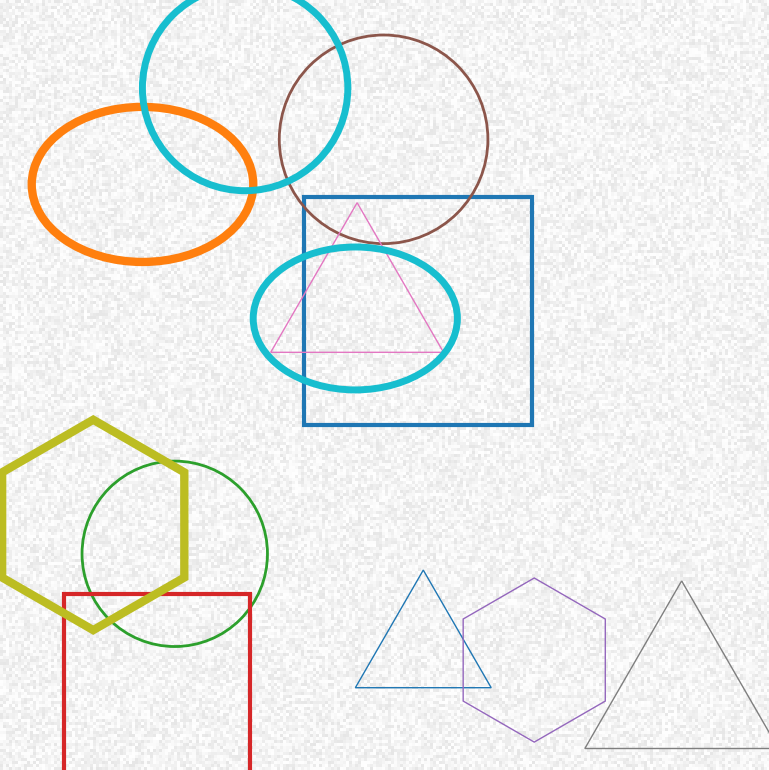[{"shape": "square", "thickness": 1.5, "radius": 0.74, "center": [0.543, 0.596]}, {"shape": "triangle", "thickness": 0.5, "radius": 0.51, "center": [0.55, 0.158]}, {"shape": "oval", "thickness": 3, "radius": 0.72, "center": [0.185, 0.76]}, {"shape": "circle", "thickness": 1, "radius": 0.6, "center": [0.227, 0.281]}, {"shape": "square", "thickness": 1.5, "radius": 0.6, "center": [0.204, 0.108]}, {"shape": "hexagon", "thickness": 0.5, "radius": 0.53, "center": [0.694, 0.143]}, {"shape": "circle", "thickness": 1, "radius": 0.68, "center": [0.498, 0.819]}, {"shape": "triangle", "thickness": 0.5, "radius": 0.65, "center": [0.464, 0.607]}, {"shape": "triangle", "thickness": 0.5, "radius": 0.73, "center": [0.885, 0.1]}, {"shape": "hexagon", "thickness": 3, "radius": 0.68, "center": [0.121, 0.318]}, {"shape": "oval", "thickness": 2.5, "radius": 0.66, "center": [0.461, 0.586]}, {"shape": "circle", "thickness": 2.5, "radius": 0.67, "center": [0.318, 0.886]}]